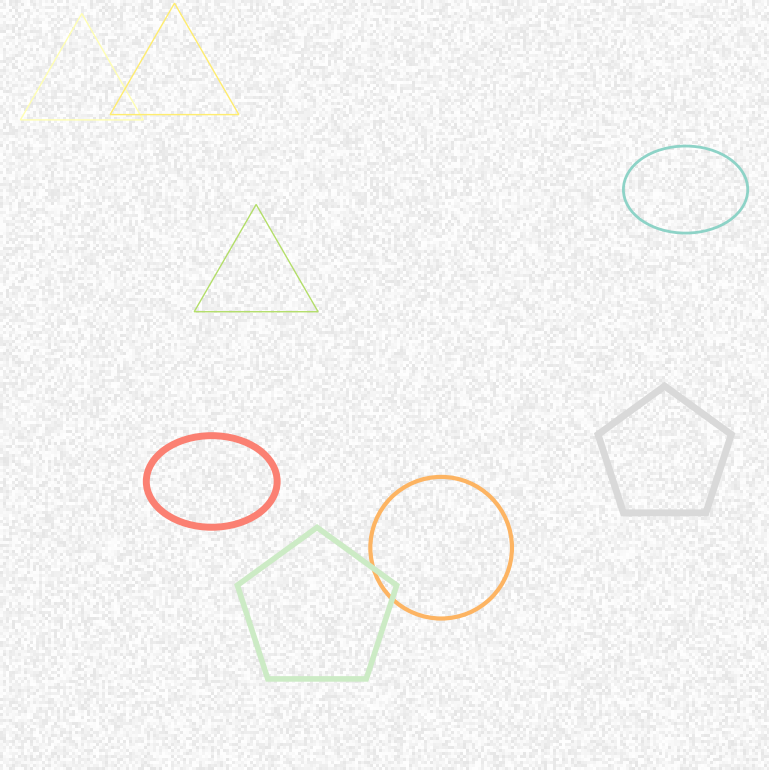[{"shape": "oval", "thickness": 1, "radius": 0.4, "center": [0.89, 0.754]}, {"shape": "triangle", "thickness": 0.5, "radius": 0.46, "center": [0.106, 0.89]}, {"shape": "oval", "thickness": 2.5, "radius": 0.42, "center": [0.275, 0.375]}, {"shape": "circle", "thickness": 1.5, "radius": 0.46, "center": [0.573, 0.289]}, {"shape": "triangle", "thickness": 0.5, "radius": 0.46, "center": [0.333, 0.642]}, {"shape": "pentagon", "thickness": 2.5, "radius": 0.46, "center": [0.863, 0.408]}, {"shape": "pentagon", "thickness": 2, "radius": 0.54, "center": [0.412, 0.206]}, {"shape": "triangle", "thickness": 0.5, "radius": 0.48, "center": [0.227, 0.899]}]